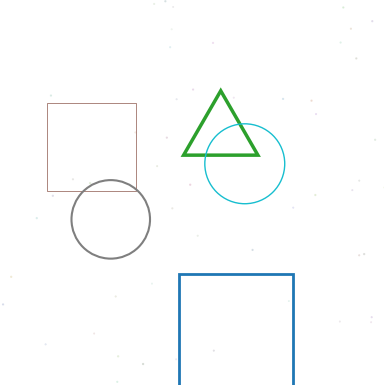[{"shape": "square", "thickness": 2, "radius": 0.74, "center": [0.614, 0.14]}, {"shape": "triangle", "thickness": 2.5, "radius": 0.56, "center": [0.573, 0.653]}, {"shape": "square", "thickness": 0.5, "radius": 0.58, "center": [0.237, 0.618]}, {"shape": "circle", "thickness": 1.5, "radius": 0.51, "center": [0.288, 0.43]}, {"shape": "circle", "thickness": 1, "radius": 0.52, "center": [0.636, 0.575]}]